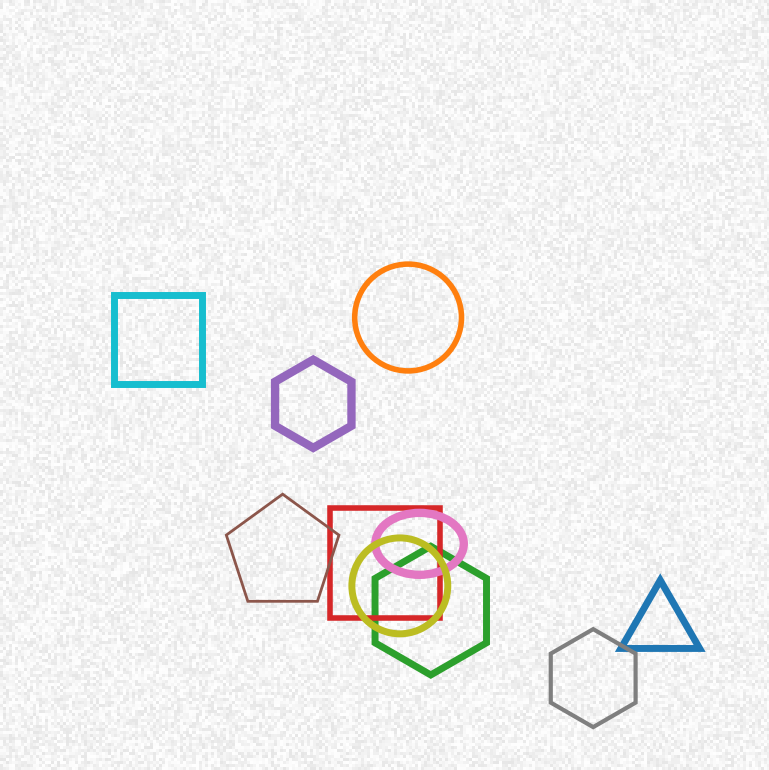[{"shape": "triangle", "thickness": 2.5, "radius": 0.3, "center": [0.857, 0.187]}, {"shape": "circle", "thickness": 2, "radius": 0.35, "center": [0.53, 0.588]}, {"shape": "hexagon", "thickness": 2.5, "radius": 0.42, "center": [0.559, 0.207]}, {"shape": "square", "thickness": 2, "radius": 0.36, "center": [0.5, 0.269]}, {"shape": "hexagon", "thickness": 3, "radius": 0.29, "center": [0.407, 0.476]}, {"shape": "pentagon", "thickness": 1, "radius": 0.38, "center": [0.367, 0.281]}, {"shape": "oval", "thickness": 3, "radius": 0.29, "center": [0.545, 0.294]}, {"shape": "hexagon", "thickness": 1.5, "radius": 0.32, "center": [0.77, 0.119]}, {"shape": "circle", "thickness": 2.5, "radius": 0.31, "center": [0.519, 0.239]}, {"shape": "square", "thickness": 2.5, "radius": 0.29, "center": [0.205, 0.559]}]